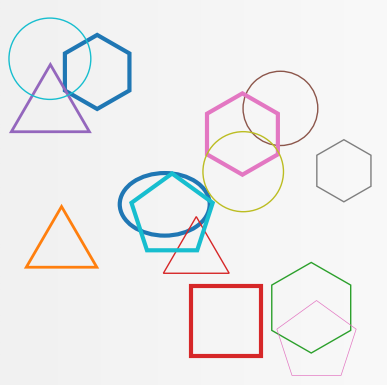[{"shape": "oval", "thickness": 3, "radius": 0.58, "center": [0.425, 0.469]}, {"shape": "hexagon", "thickness": 3, "radius": 0.48, "center": [0.251, 0.813]}, {"shape": "triangle", "thickness": 2, "radius": 0.53, "center": [0.159, 0.358]}, {"shape": "hexagon", "thickness": 1, "radius": 0.59, "center": [0.803, 0.201]}, {"shape": "triangle", "thickness": 1, "radius": 0.49, "center": [0.507, 0.339]}, {"shape": "square", "thickness": 3, "radius": 0.45, "center": [0.582, 0.166]}, {"shape": "triangle", "thickness": 2, "radius": 0.58, "center": [0.13, 0.716]}, {"shape": "circle", "thickness": 1, "radius": 0.48, "center": [0.724, 0.718]}, {"shape": "pentagon", "thickness": 0.5, "radius": 0.54, "center": [0.817, 0.112]}, {"shape": "hexagon", "thickness": 3, "radius": 0.53, "center": [0.626, 0.652]}, {"shape": "hexagon", "thickness": 1, "radius": 0.4, "center": [0.887, 0.556]}, {"shape": "circle", "thickness": 1, "radius": 0.52, "center": [0.628, 0.554]}, {"shape": "pentagon", "thickness": 3, "radius": 0.55, "center": [0.444, 0.439]}, {"shape": "circle", "thickness": 1, "radius": 0.53, "center": [0.129, 0.847]}]